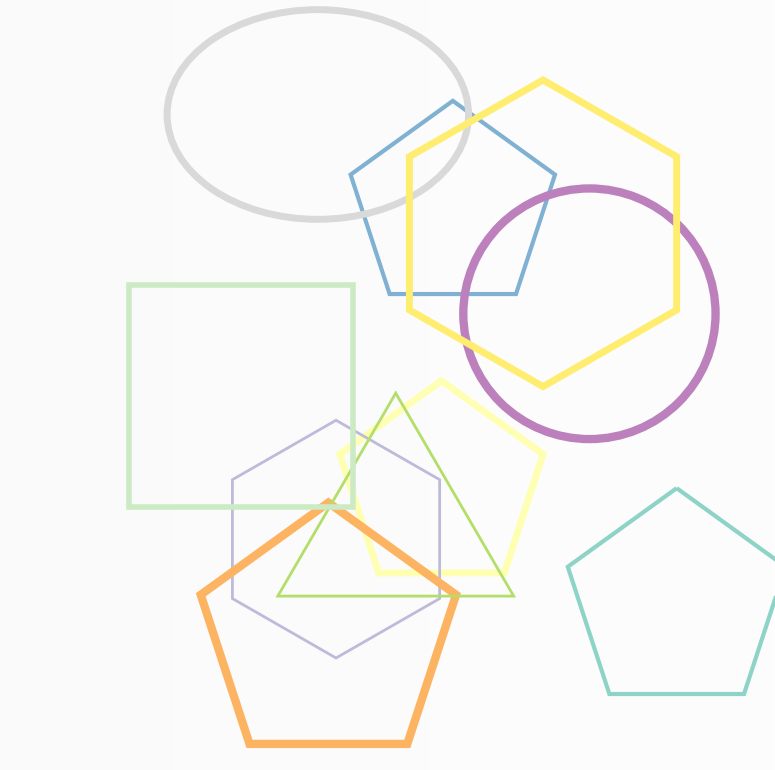[{"shape": "pentagon", "thickness": 1.5, "radius": 0.74, "center": [0.873, 0.218]}, {"shape": "pentagon", "thickness": 2.5, "radius": 0.69, "center": [0.57, 0.368]}, {"shape": "hexagon", "thickness": 1, "radius": 0.77, "center": [0.434, 0.3]}, {"shape": "pentagon", "thickness": 1.5, "radius": 0.69, "center": [0.584, 0.73]}, {"shape": "pentagon", "thickness": 3, "radius": 0.87, "center": [0.424, 0.174]}, {"shape": "triangle", "thickness": 1, "radius": 0.88, "center": [0.511, 0.314]}, {"shape": "oval", "thickness": 2.5, "radius": 0.97, "center": [0.41, 0.851]}, {"shape": "circle", "thickness": 3, "radius": 0.81, "center": [0.761, 0.593]}, {"shape": "square", "thickness": 2, "radius": 0.72, "center": [0.311, 0.486]}, {"shape": "hexagon", "thickness": 2.5, "radius": 1.0, "center": [0.701, 0.697]}]